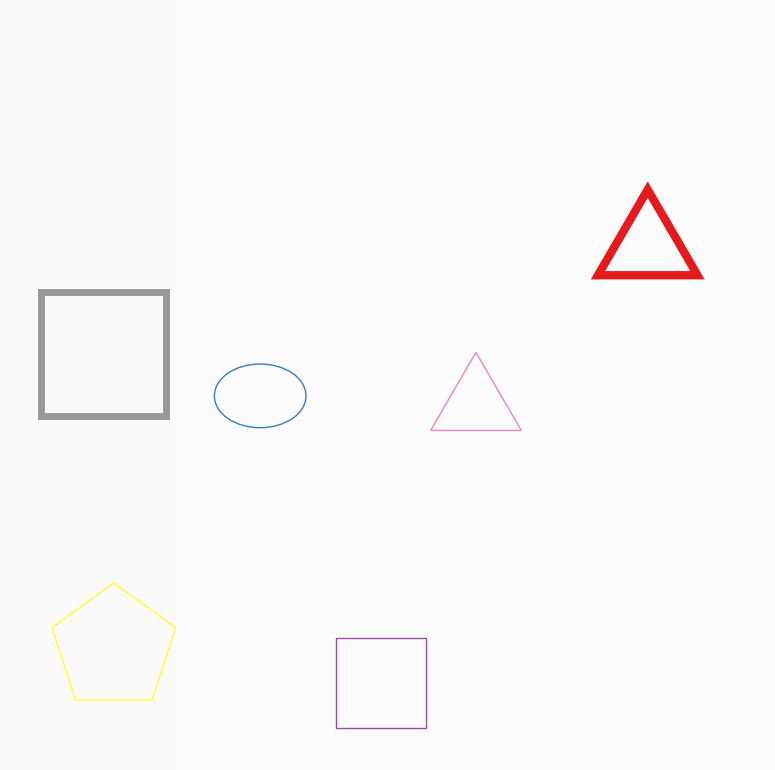[{"shape": "triangle", "thickness": 3, "radius": 0.37, "center": [0.836, 0.68]}, {"shape": "oval", "thickness": 0.5, "radius": 0.3, "center": [0.336, 0.486]}, {"shape": "square", "thickness": 0.5, "radius": 0.29, "center": [0.491, 0.113]}, {"shape": "pentagon", "thickness": 0.5, "radius": 0.42, "center": [0.147, 0.159]}, {"shape": "triangle", "thickness": 0.5, "radius": 0.34, "center": [0.614, 0.475]}, {"shape": "square", "thickness": 2.5, "radius": 0.4, "center": [0.133, 0.541]}]